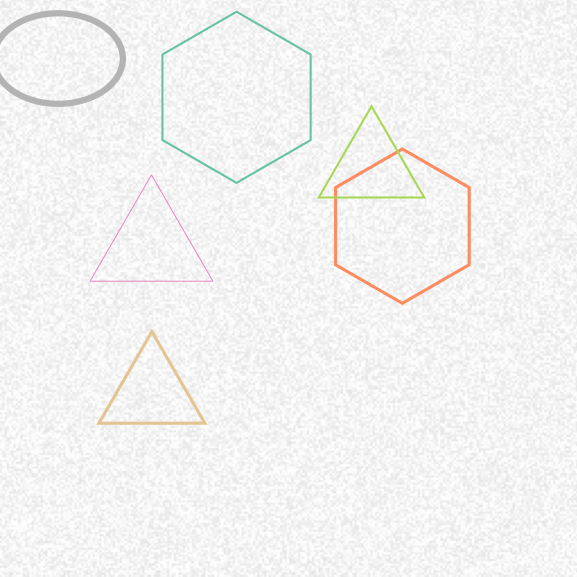[{"shape": "hexagon", "thickness": 1, "radius": 0.74, "center": [0.41, 0.831]}, {"shape": "hexagon", "thickness": 1.5, "radius": 0.67, "center": [0.697, 0.608]}, {"shape": "triangle", "thickness": 0.5, "radius": 0.61, "center": [0.262, 0.574]}, {"shape": "triangle", "thickness": 1, "radius": 0.53, "center": [0.643, 0.71]}, {"shape": "triangle", "thickness": 1.5, "radius": 0.53, "center": [0.263, 0.319]}, {"shape": "oval", "thickness": 3, "radius": 0.56, "center": [0.101, 0.898]}]